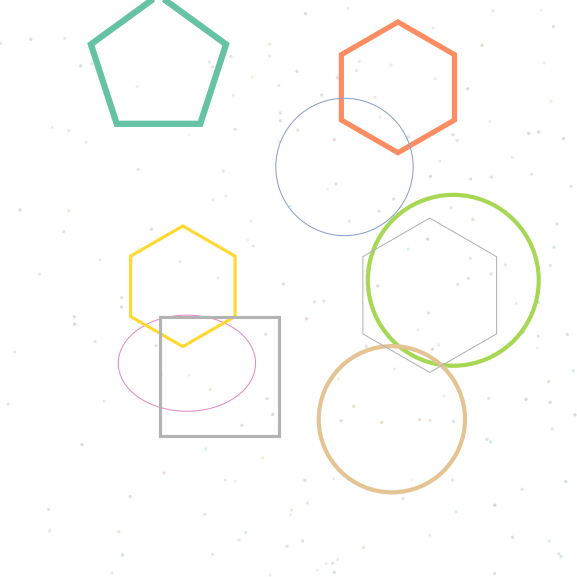[{"shape": "pentagon", "thickness": 3, "radius": 0.62, "center": [0.274, 0.884]}, {"shape": "hexagon", "thickness": 2.5, "radius": 0.57, "center": [0.689, 0.848]}, {"shape": "circle", "thickness": 0.5, "radius": 0.59, "center": [0.596, 0.71]}, {"shape": "oval", "thickness": 0.5, "radius": 0.59, "center": [0.324, 0.37]}, {"shape": "circle", "thickness": 2, "radius": 0.74, "center": [0.785, 0.514]}, {"shape": "hexagon", "thickness": 1.5, "radius": 0.52, "center": [0.317, 0.503]}, {"shape": "circle", "thickness": 2, "radius": 0.63, "center": [0.679, 0.273]}, {"shape": "hexagon", "thickness": 0.5, "radius": 0.67, "center": [0.744, 0.488]}, {"shape": "square", "thickness": 1.5, "radius": 0.52, "center": [0.379, 0.347]}]